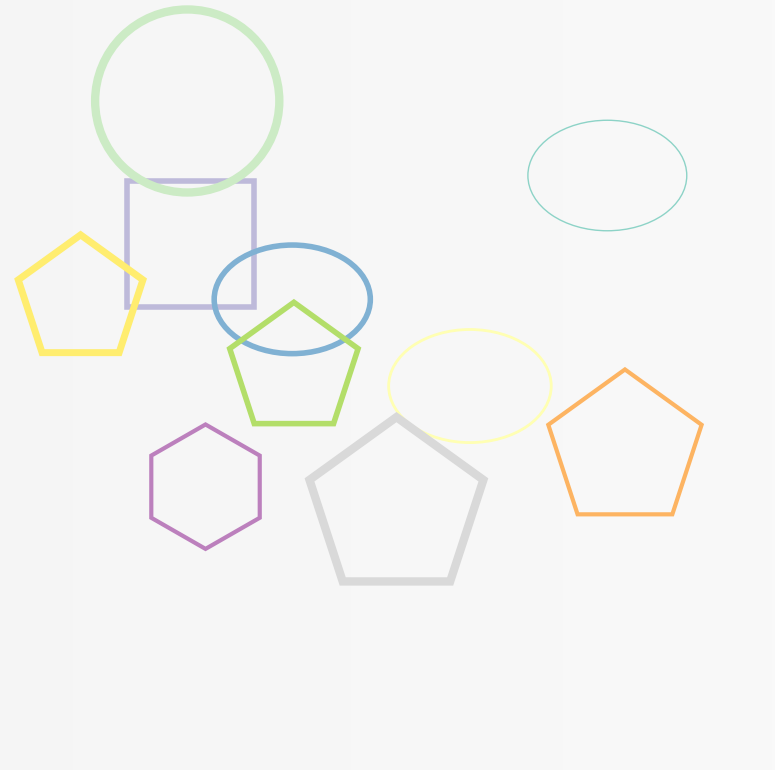[{"shape": "oval", "thickness": 0.5, "radius": 0.51, "center": [0.784, 0.772]}, {"shape": "oval", "thickness": 1, "radius": 0.52, "center": [0.606, 0.499]}, {"shape": "square", "thickness": 2, "radius": 0.41, "center": [0.246, 0.683]}, {"shape": "oval", "thickness": 2, "radius": 0.5, "center": [0.377, 0.611]}, {"shape": "pentagon", "thickness": 1.5, "radius": 0.52, "center": [0.806, 0.416]}, {"shape": "pentagon", "thickness": 2, "radius": 0.44, "center": [0.379, 0.52]}, {"shape": "pentagon", "thickness": 3, "radius": 0.59, "center": [0.512, 0.34]}, {"shape": "hexagon", "thickness": 1.5, "radius": 0.4, "center": [0.265, 0.368]}, {"shape": "circle", "thickness": 3, "radius": 0.59, "center": [0.242, 0.869]}, {"shape": "pentagon", "thickness": 2.5, "radius": 0.42, "center": [0.104, 0.61]}]